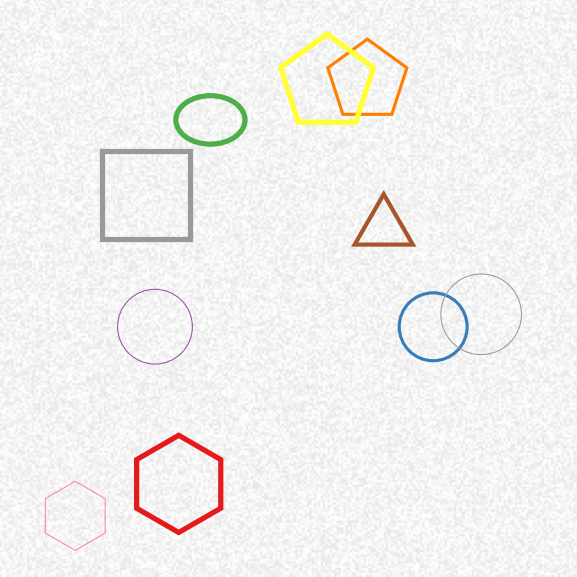[{"shape": "hexagon", "thickness": 2.5, "radius": 0.42, "center": [0.309, 0.161]}, {"shape": "circle", "thickness": 1.5, "radius": 0.29, "center": [0.75, 0.433]}, {"shape": "oval", "thickness": 2.5, "radius": 0.3, "center": [0.364, 0.791]}, {"shape": "circle", "thickness": 0.5, "radius": 0.32, "center": [0.268, 0.433]}, {"shape": "pentagon", "thickness": 1.5, "radius": 0.36, "center": [0.636, 0.859]}, {"shape": "pentagon", "thickness": 2.5, "radius": 0.42, "center": [0.566, 0.856]}, {"shape": "triangle", "thickness": 2, "radius": 0.29, "center": [0.664, 0.605]}, {"shape": "hexagon", "thickness": 0.5, "radius": 0.3, "center": [0.13, 0.106]}, {"shape": "circle", "thickness": 0.5, "radius": 0.35, "center": [0.833, 0.455]}, {"shape": "square", "thickness": 2.5, "radius": 0.38, "center": [0.253, 0.661]}]